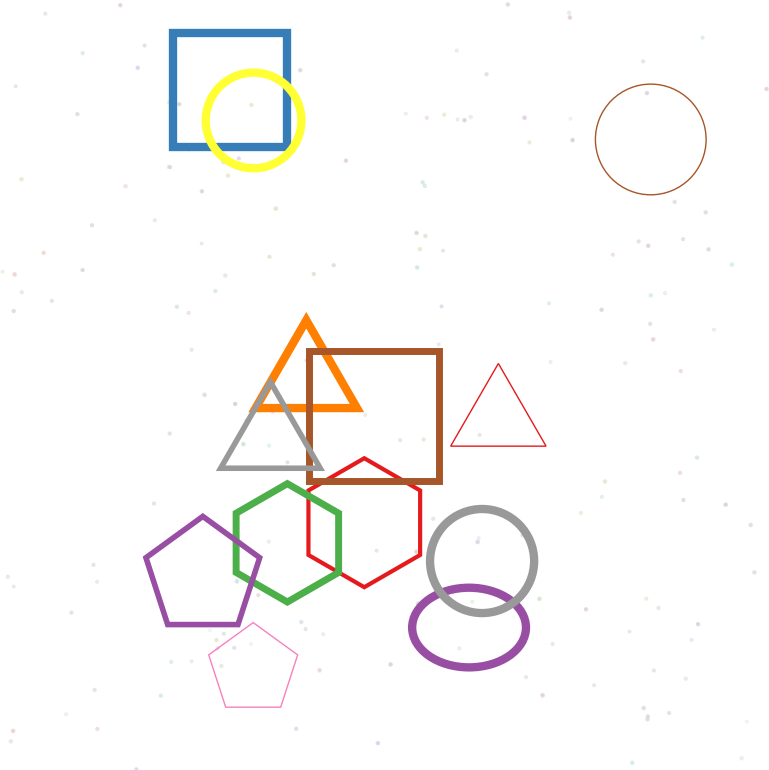[{"shape": "triangle", "thickness": 0.5, "radius": 0.36, "center": [0.647, 0.456]}, {"shape": "hexagon", "thickness": 1.5, "radius": 0.42, "center": [0.473, 0.321]}, {"shape": "square", "thickness": 3, "radius": 0.37, "center": [0.299, 0.883]}, {"shape": "hexagon", "thickness": 2.5, "radius": 0.38, "center": [0.373, 0.295]}, {"shape": "pentagon", "thickness": 2, "radius": 0.39, "center": [0.263, 0.252]}, {"shape": "oval", "thickness": 3, "radius": 0.37, "center": [0.609, 0.185]}, {"shape": "triangle", "thickness": 3, "radius": 0.38, "center": [0.398, 0.508]}, {"shape": "circle", "thickness": 3, "radius": 0.31, "center": [0.329, 0.844]}, {"shape": "circle", "thickness": 0.5, "radius": 0.36, "center": [0.845, 0.819]}, {"shape": "square", "thickness": 2.5, "radius": 0.42, "center": [0.486, 0.46]}, {"shape": "pentagon", "thickness": 0.5, "radius": 0.3, "center": [0.329, 0.131]}, {"shape": "circle", "thickness": 3, "radius": 0.34, "center": [0.626, 0.271]}, {"shape": "triangle", "thickness": 2, "radius": 0.37, "center": [0.351, 0.429]}]